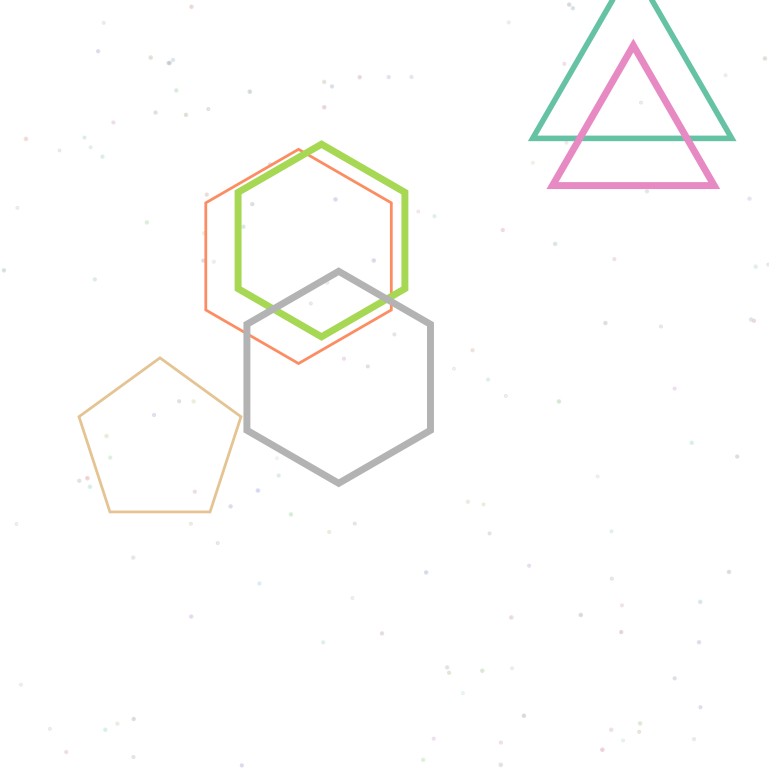[{"shape": "triangle", "thickness": 2, "radius": 0.75, "center": [0.821, 0.895]}, {"shape": "hexagon", "thickness": 1, "radius": 0.7, "center": [0.388, 0.667]}, {"shape": "triangle", "thickness": 2.5, "radius": 0.61, "center": [0.823, 0.82]}, {"shape": "hexagon", "thickness": 2.5, "radius": 0.63, "center": [0.418, 0.688]}, {"shape": "pentagon", "thickness": 1, "radius": 0.55, "center": [0.208, 0.425]}, {"shape": "hexagon", "thickness": 2.5, "radius": 0.69, "center": [0.44, 0.51]}]